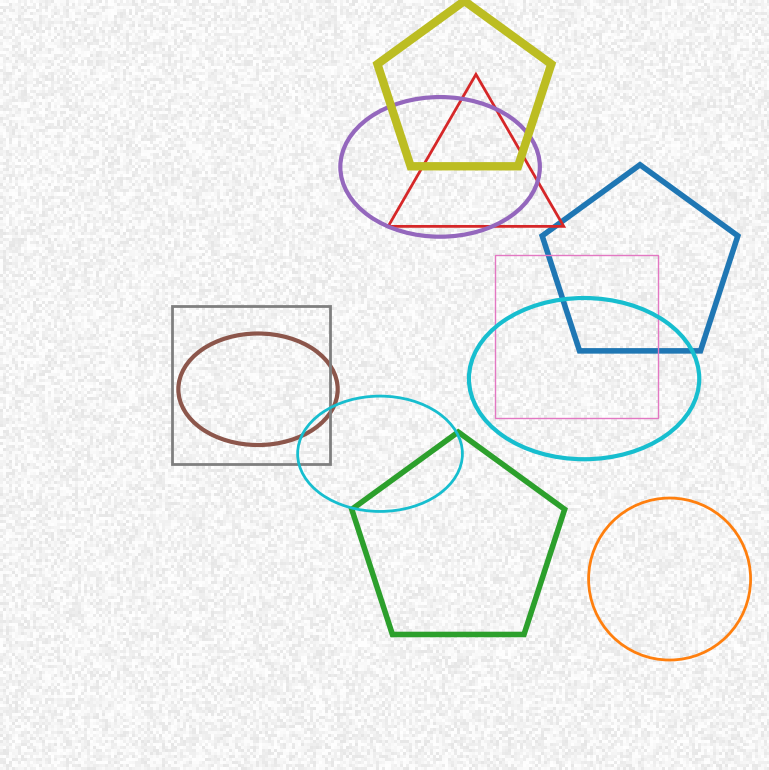[{"shape": "pentagon", "thickness": 2, "radius": 0.67, "center": [0.831, 0.652]}, {"shape": "circle", "thickness": 1, "radius": 0.53, "center": [0.87, 0.248]}, {"shape": "pentagon", "thickness": 2, "radius": 0.73, "center": [0.595, 0.294]}, {"shape": "triangle", "thickness": 1, "radius": 0.66, "center": [0.618, 0.772]}, {"shape": "oval", "thickness": 1.5, "radius": 0.65, "center": [0.572, 0.783]}, {"shape": "oval", "thickness": 1.5, "radius": 0.52, "center": [0.335, 0.494]}, {"shape": "square", "thickness": 0.5, "radius": 0.53, "center": [0.749, 0.563]}, {"shape": "square", "thickness": 1, "radius": 0.51, "center": [0.326, 0.5]}, {"shape": "pentagon", "thickness": 3, "radius": 0.59, "center": [0.603, 0.88]}, {"shape": "oval", "thickness": 1.5, "radius": 0.75, "center": [0.759, 0.508]}, {"shape": "oval", "thickness": 1, "radius": 0.53, "center": [0.494, 0.411]}]